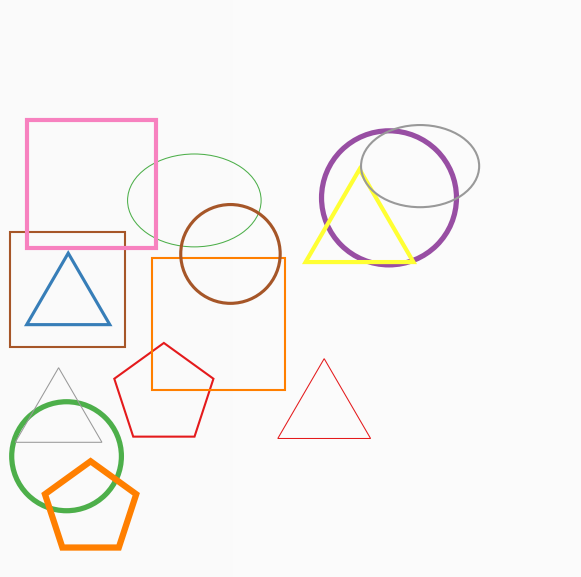[{"shape": "triangle", "thickness": 0.5, "radius": 0.46, "center": [0.558, 0.286]}, {"shape": "pentagon", "thickness": 1, "radius": 0.45, "center": [0.282, 0.316]}, {"shape": "triangle", "thickness": 1.5, "radius": 0.41, "center": [0.117, 0.478]}, {"shape": "oval", "thickness": 0.5, "radius": 0.57, "center": [0.334, 0.652]}, {"shape": "circle", "thickness": 2.5, "radius": 0.47, "center": [0.115, 0.209]}, {"shape": "circle", "thickness": 2.5, "radius": 0.58, "center": [0.669, 0.657]}, {"shape": "pentagon", "thickness": 3, "radius": 0.41, "center": [0.156, 0.118]}, {"shape": "square", "thickness": 1, "radius": 0.57, "center": [0.376, 0.439]}, {"shape": "triangle", "thickness": 2, "radius": 0.54, "center": [0.619, 0.599]}, {"shape": "circle", "thickness": 1.5, "radius": 0.43, "center": [0.396, 0.559]}, {"shape": "square", "thickness": 1, "radius": 0.5, "center": [0.116, 0.498]}, {"shape": "square", "thickness": 2, "radius": 0.55, "center": [0.157, 0.681]}, {"shape": "oval", "thickness": 1, "radius": 0.51, "center": [0.723, 0.711]}, {"shape": "triangle", "thickness": 0.5, "radius": 0.43, "center": [0.101, 0.276]}]